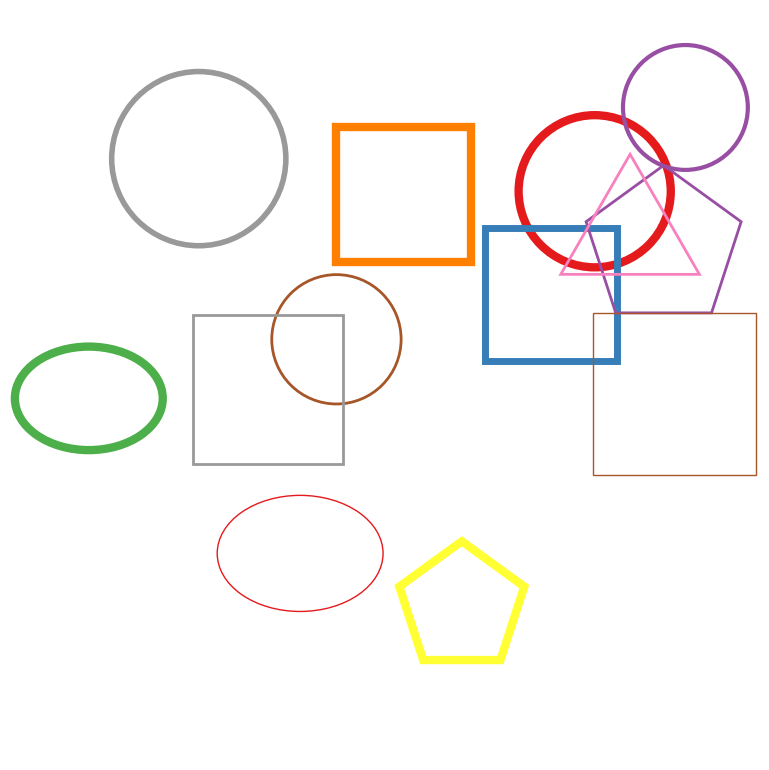[{"shape": "oval", "thickness": 0.5, "radius": 0.54, "center": [0.39, 0.281]}, {"shape": "circle", "thickness": 3, "radius": 0.49, "center": [0.772, 0.752]}, {"shape": "square", "thickness": 2.5, "radius": 0.43, "center": [0.715, 0.618]}, {"shape": "oval", "thickness": 3, "radius": 0.48, "center": [0.115, 0.483]}, {"shape": "circle", "thickness": 1.5, "radius": 0.41, "center": [0.89, 0.86]}, {"shape": "pentagon", "thickness": 1, "radius": 0.53, "center": [0.862, 0.679]}, {"shape": "square", "thickness": 3, "radius": 0.44, "center": [0.524, 0.747]}, {"shape": "pentagon", "thickness": 3, "radius": 0.43, "center": [0.6, 0.212]}, {"shape": "square", "thickness": 0.5, "radius": 0.53, "center": [0.876, 0.489]}, {"shape": "circle", "thickness": 1, "radius": 0.42, "center": [0.437, 0.559]}, {"shape": "triangle", "thickness": 1, "radius": 0.52, "center": [0.818, 0.696]}, {"shape": "square", "thickness": 1, "radius": 0.49, "center": [0.348, 0.494]}, {"shape": "circle", "thickness": 2, "radius": 0.57, "center": [0.258, 0.794]}]